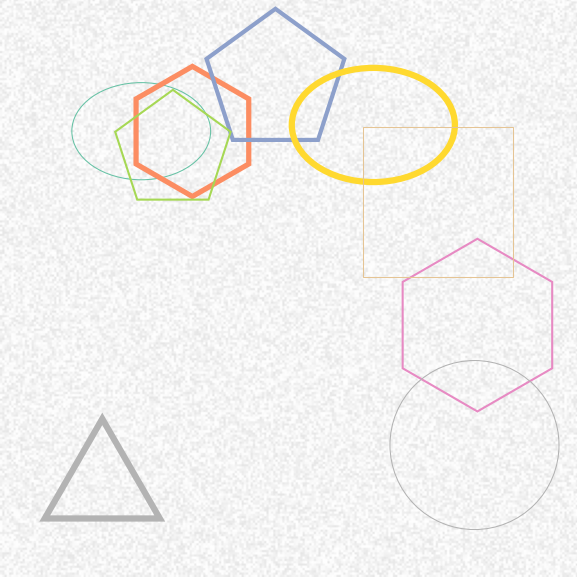[{"shape": "oval", "thickness": 0.5, "radius": 0.6, "center": [0.245, 0.772]}, {"shape": "hexagon", "thickness": 2.5, "radius": 0.56, "center": [0.333, 0.772]}, {"shape": "pentagon", "thickness": 2, "radius": 0.63, "center": [0.477, 0.858]}, {"shape": "hexagon", "thickness": 1, "radius": 0.75, "center": [0.827, 0.436]}, {"shape": "pentagon", "thickness": 1, "radius": 0.53, "center": [0.299, 0.738]}, {"shape": "oval", "thickness": 3, "radius": 0.71, "center": [0.646, 0.783]}, {"shape": "square", "thickness": 0.5, "radius": 0.65, "center": [0.758, 0.649]}, {"shape": "circle", "thickness": 0.5, "radius": 0.73, "center": [0.822, 0.229]}, {"shape": "triangle", "thickness": 3, "radius": 0.58, "center": [0.177, 0.159]}]